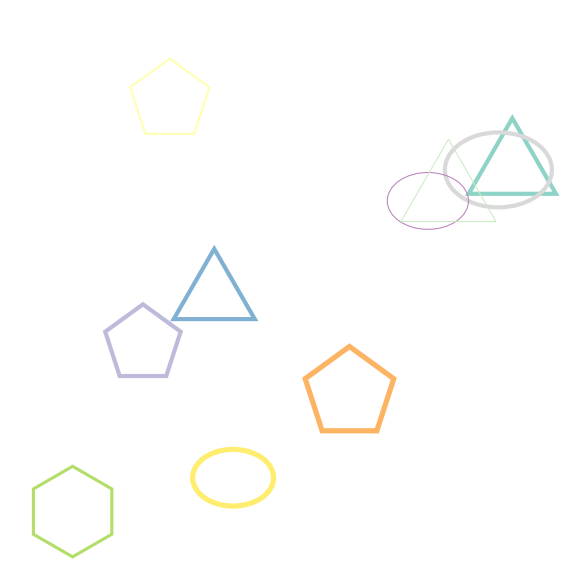[{"shape": "triangle", "thickness": 2, "radius": 0.44, "center": [0.887, 0.707]}, {"shape": "pentagon", "thickness": 1, "radius": 0.36, "center": [0.294, 0.826]}, {"shape": "pentagon", "thickness": 2, "radius": 0.34, "center": [0.248, 0.404]}, {"shape": "triangle", "thickness": 2, "radius": 0.41, "center": [0.371, 0.487]}, {"shape": "pentagon", "thickness": 2.5, "radius": 0.4, "center": [0.605, 0.318]}, {"shape": "hexagon", "thickness": 1.5, "radius": 0.39, "center": [0.126, 0.113]}, {"shape": "oval", "thickness": 2, "radius": 0.46, "center": [0.863, 0.705]}, {"shape": "oval", "thickness": 0.5, "radius": 0.35, "center": [0.741, 0.651]}, {"shape": "triangle", "thickness": 0.5, "radius": 0.48, "center": [0.777, 0.663]}, {"shape": "oval", "thickness": 2.5, "radius": 0.35, "center": [0.404, 0.172]}]